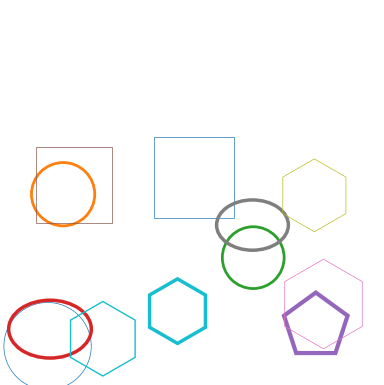[{"shape": "circle", "thickness": 0.5, "radius": 0.57, "center": [0.124, 0.101]}, {"shape": "square", "thickness": 0.5, "radius": 0.52, "center": [0.504, 0.539]}, {"shape": "circle", "thickness": 2, "radius": 0.41, "center": [0.164, 0.496]}, {"shape": "circle", "thickness": 2, "radius": 0.4, "center": [0.658, 0.331]}, {"shape": "oval", "thickness": 2.5, "radius": 0.54, "center": [0.13, 0.145]}, {"shape": "pentagon", "thickness": 3, "radius": 0.43, "center": [0.82, 0.153]}, {"shape": "square", "thickness": 0.5, "radius": 0.49, "center": [0.193, 0.52]}, {"shape": "hexagon", "thickness": 0.5, "radius": 0.58, "center": [0.84, 0.21]}, {"shape": "oval", "thickness": 2.5, "radius": 0.47, "center": [0.656, 0.415]}, {"shape": "hexagon", "thickness": 0.5, "radius": 0.47, "center": [0.817, 0.493]}, {"shape": "hexagon", "thickness": 1, "radius": 0.48, "center": [0.267, 0.12]}, {"shape": "hexagon", "thickness": 2.5, "radius": 0.42, "center": [0.461, 0.192]}]